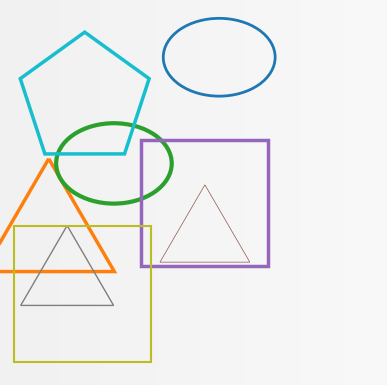[{"shape": "oval", "thickness": 2, "radius": 0.72, "center": [0.566, 0.851]}, {"shape": "triangle", "thickness": 2.5, "radius": 0.98, "center": [0.126, 0.392]}, {"shape": "oval", "thickness": 3, "radius": 0.75, "center": [0.294, 0.576]}, {"shape": "square", "thickness": 2.5, "radius": 0.81, "center": [0.528, 0.473]}, {"shape": "triangle", "thickness": 0.5, "radius": 0.67, "center": [0.529, 0.386]}, {"shape": "triangle", "thickness": 1, "radius": 0.69, "center": [0.173, 0.276]}, {"shape": "square", "thickness": 1.5, "radius": 0.88, "center": [0.213, 0.237]}, {"shape": "pentagon", "thickness": 2.5, "radius": 0.87, "center": [0.219, 0.742]}]